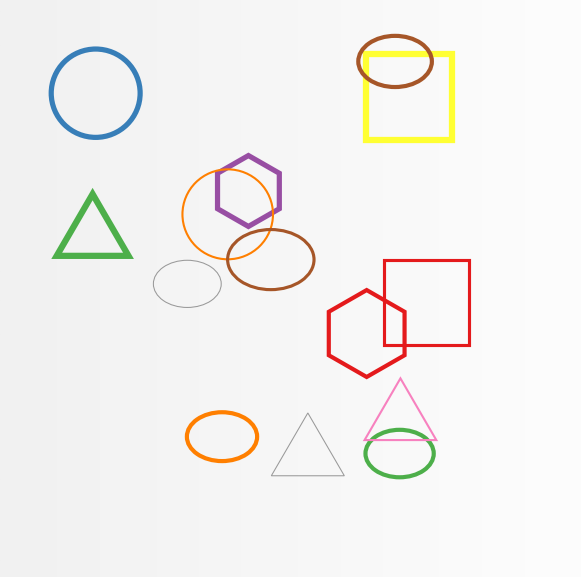[{"shape": "square", "thickness": 1.5, "radius": 0.37, "center": [0.734, 0.476]}, {"shape": "hexagon", "thickness": 2, "radius": 0.38, "center": [0.631, 0.422]}, {"shape": "circle", "thickness": 2.5, "radius": 0.38, "center": [0.165, 0.838]}, {"shape": "triangle", "thickness": 3, "radius": 0.36, "center": [0.159, 0.592]}, {"shape": "oval", "thickness": 2, "radius": 0.29, "center": [0.687, 0.214]}, {"shape": "hexagon", "thickness": 2.5, "radius": 0.31, "center": [0.427, 0.668]}, {"shape": "circle", "thickness": 1, "radius": 0.39, "center": [0.392, 0.628]}, {"shape": "oval", "thickness": 2, "radius": 0.3, "center": [0.382, 0.243]}, {"shape": "square", "thickness": 3, "radius": 0.37, "center": [0.704, 0.832]}, {"shape": "oval", "thickness": 2, "radius": 0.32, "center": [0.68, 0.893]}, {"shape": "oval", "thickness": 1.5, "radius": 0.37, "center": [0.466, 0.55]}, {"shape": "triangle", "thickness": 1, "radius": 0.36, "center": [0.689, 0.273]}, {"shape": "triangle", "thickness": 0.5, "radius": 0.36, "center": [0.53, 0.212]}, {"shape": "oval", "thickness": 0.5, "radius": 0.29, "center": [0.322, 0.508]}]